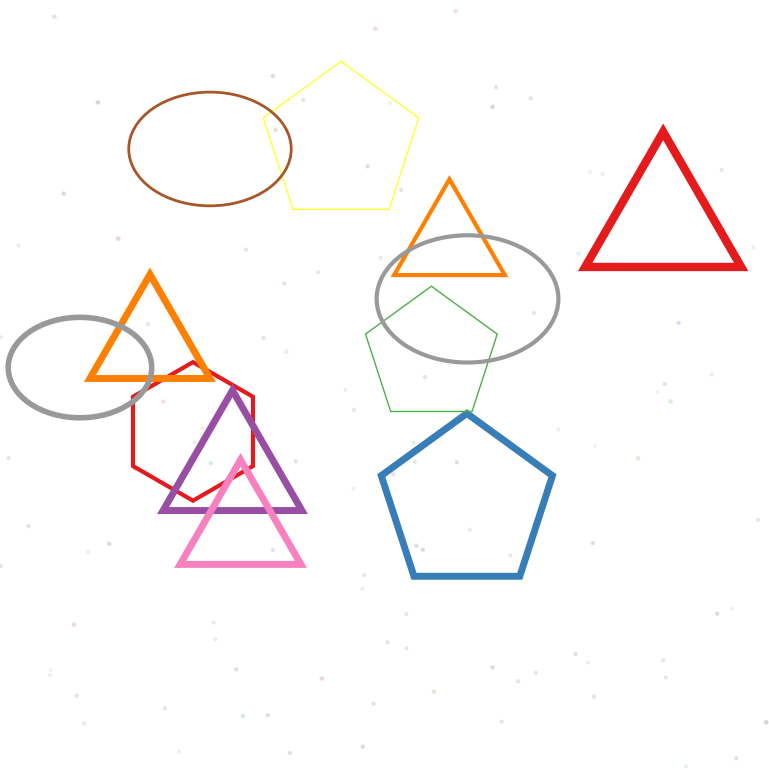[{"shape": "hexagon", "thickness": 1.5, "radius": 0.45, "center": [0.251, 0.44]}, {"shape": "triangle", "thickness": 3, "radius": 0.58, "center": [0.861, 0.712]}, {"shape": "pentagon", "thickness": 2.5, "radius": 0.58, "center": [0.606, 0.346]}, {"shape": "pentagon", "thickness": 0.5, "radius": 0.45, "center": [0.56, 0.538]}, {"shape": "triangle", "thickness": 2.5, "radius": 0.52, "center": [0.302, 0.389]}, {"shape": "triangle", "thickness": 2.5, "radius": 0.45, "center": [0.195, 0.554]}, {"shape": "triangle", "thickness": 1.5, "radius": 0.41, "center": [0.584, 0.684]}, {"shape": "pentagon", "thickness": 0.5, "radius": 0.53, "center": [0.443, 0.814]}, {"shape": "oval", "thickness": 1, "radius": 0.53, "center": [0.273, 0.807]}, {"shape": "triangle", "thickness": 2.5, "radius": 0.45, "center": [0.312, 0.312]}, {"shape": "oval", "thickness": 1.5, "radius": 0.59, "center": [0.607, 0.612]}, {"shape": "oval", "thickness": 2, "radius": 0.47, "center": [0.104, 0.523]}]